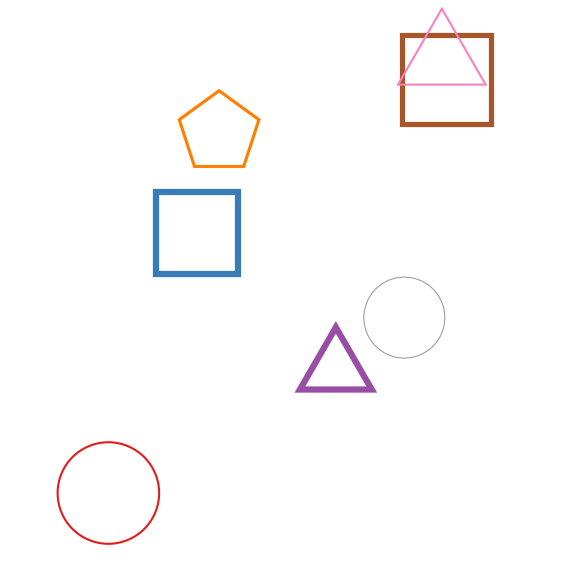[{"shape": "circle", "thickness": 1, "radius": 0.44, "center": [0.188, 0.145]}, {"shape": "square", "thickness": 3, "radius": 0.36, "center": [0.342, 0.596]}, {"shape": "triangle", "thickness": 3, "radius": 0.36, "center": [0.582, 0.361]}, {"shape": "pentagon", "thickness": 1.5, "radius": 0.36, "center": [0.379, 0.769]}, {"shape": "square", "thickness": 2.5, "radius": 0.39, "center": [0.773, 0.862]}, {"shape": "triangle", "thickness": 1, "radius": 0.44, "center": [0.765, 0.896]}, {"shape": "circle", "thickness": 0.5, "radius": 0.35, "center": [0.7, 0.449]}]